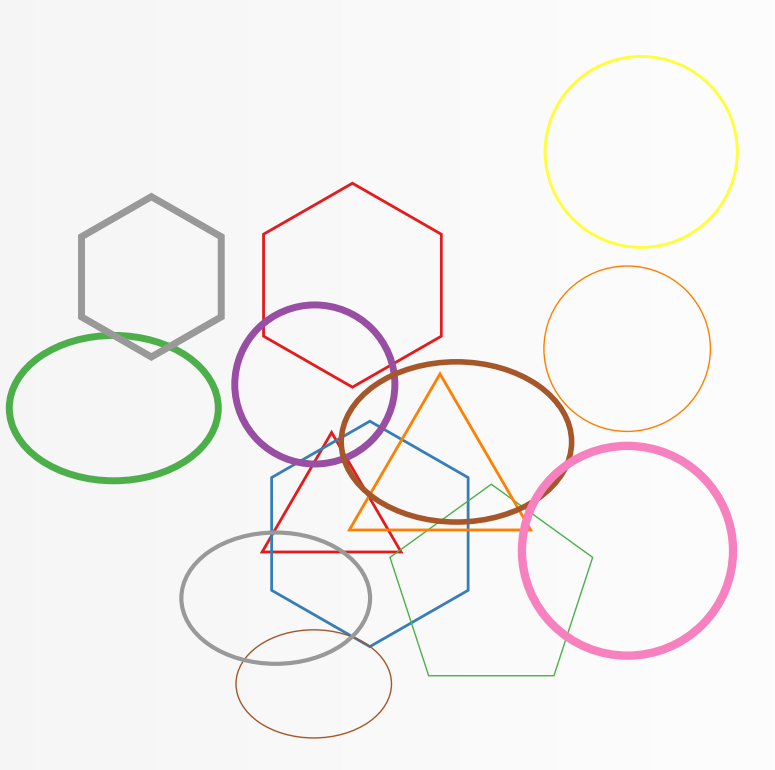[{"shape": "hexagon", "thickness": 1, "radius": 0.66, "center": [0.455, 0.63]}, {"shape": "triangle", "thickness": 1, "radius": 0.52, "center": [0.428, 0.335]}, {"shape": "hexagon", "thickness": 1, "radius": 0.73, "center": [0.477, 0.307]}, {"shape": "oval", "thickness": 2.5, "radius": 0.67, "center": [0.147, 0.47]}, {"shape": "pentagon", "thickness": 0.5, "radius": 0.69, "center": [0.634, 0.234]}, {"shape": "circle", "thickness": 2.5, "radius": 0.52, "center": [0.406, 0.501]}, {"shape": "circle", "thickness": 0.5, "radius": 0.54, "center": [0.809, 0.547]}, {"shape": "triangle", "thickness": 1, "radius": 0.68, "center": [0.568, 0.379]}, {"shape": "circle", "thickness": 1, "radius": 0.62, "center": [0.827, 0.803]}, {"shape": "oval", "thickness": 2, "radius": 0.74, "center": [0.589, 0.426]}, {"shape": "oval", "thickness": 0.5, "radius": 0.5, "center": [0.405, 0.112]}, {"shape": "circle", "thickness": 3, "radius": 0.68, "center": [0.81, 0.285]}, {"shape": "oval", "thickness": 1.5, "radius": 0.61, "center": [0.356, 0.223]}, {"shape": "hexagon", "thickness": 2.5, "radius": 0.52, "center": [0.195, 0.64]}]